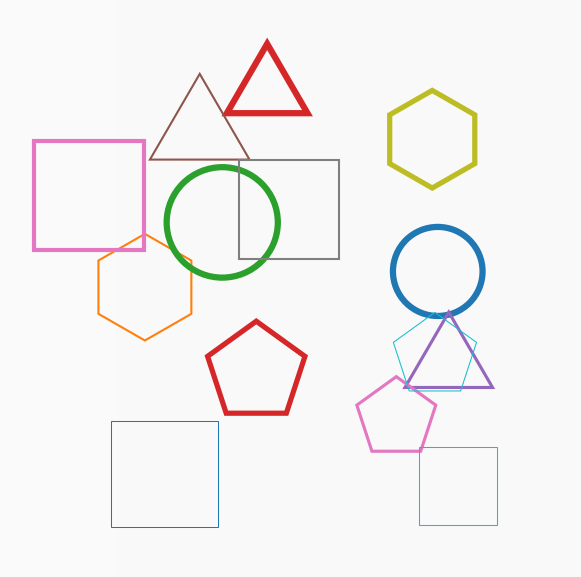[{"shape": "circle", "thickness": 3, "radius": 0.39, "center": [0.753, 0.529]}, {"shape": "square", "thickness": 0.5, "radius": 0.46, "center": [0.283, 0.178]}, {"shape": "hexagon", "thickness": 1, "radius": 0.46, "center": [0.249, 0.502]}, {"shape": "circle", "thickness": 3, "radius": 0.48, "center": [0.382, 0.614]}, {"shape": "pentagon", "thickness": 2.5, "radius": 0.44, "center": [0.441, 0.355]}, {"shape": "triangle", "thickness": 3, "radius": 0.4, "center": [0.46, 0.843]}, {"shape": "triangle", "thickness": 1.5, "radius": 0.43, "center": [0.772, 0.372]}, {"shape": "triangle", "thickness": 1, "radius": 0.49, "center": [0.344, 0.772]}, {"shape": "square", "thickness": 2, "radius": 0.47, "center": [0.153, 0.661]}, {"shape": "pentagon", "thickness": 1.5, "radius": 0.36, "center": [0.682, 0.276]}, {"shape": "square", "thickness": 1, "radius": 0.43, "center": [0.498, 0.636]}, {"shape": "hexagon", "thickness": 2.5, "radius": 0.42, "center": [0.744, 0.758]}, {"shape": "square", "thickness": 0.5, "radius": 0.34, "center": [0.787, 0.158]}, {"shape": "pentagon", "thickness": 0.5, "radius": 0.38, "center": [0.748, 0.383]}]